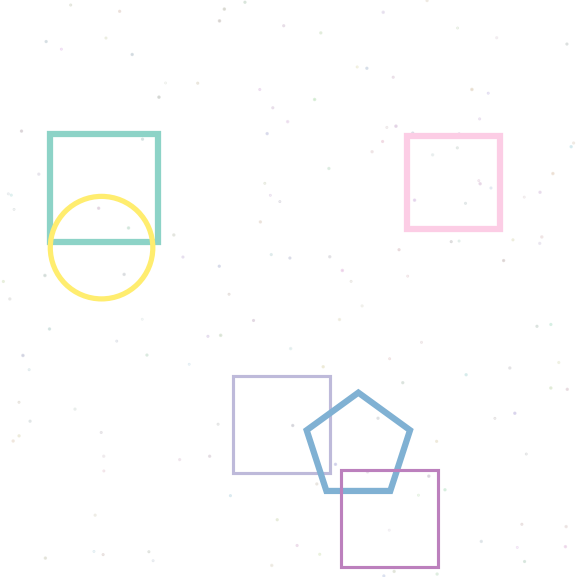[{"shape": "square", "thickness": 3, "radius": 0.47, "center": [0.181, 0.674]}, {"shape": "square", "thickness": 1.5, "radius": 0.42, "center": [0.488, 0.264]}, {"shape": "pentagon", "thickness": 3, "radius": 0.47, "center": [0.621, 0.225]}, {"shape": "square", "thickness": 3, "radius": 0.4, "center": [0.785, 0.683]}, {"shape": "square", "thickness": 1.5, "radius": 0.42, "center": [0.675, 0.101]}, {"shape": "circle", "thickness": 2.5, "radius": 0.44, "center": [0.176, 0.57]}]